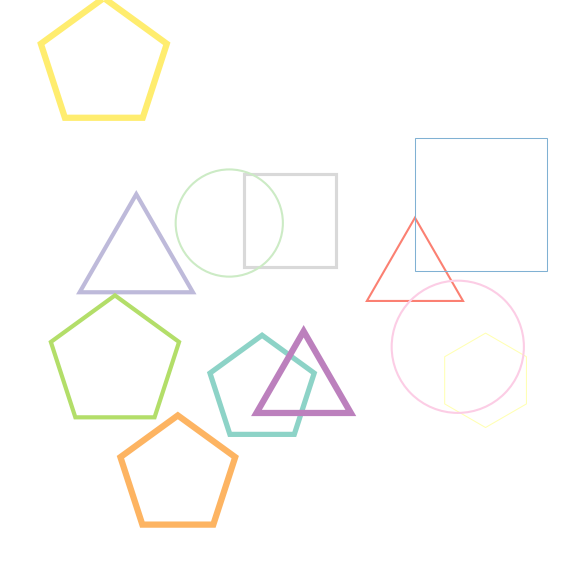[{"shape": "pentagon", "thickness": 2.5, "radius": 0.47, "center": [0.454, 0.324]}, {"shape": "hexagon", "thickness": 0.5, "radius": 0.41, "center": [0.841, 0.341]}, {"shape": "triangle", "thickness": 2, "radius": 0.57, "center": [0.236, 0.55]}, {"shape": "triangle", "thickness": 1, "radius": 0.48, "center": [0.719, 0.526]}, {"shape": "square", "thickness": 0.5, "radius": 0.57, "center": [0.833, 0.645]}, {"shape": "pentagon", "thickness": 3, "radius": 0.52, "center": [0.308, 0.175]}, {"shape": "pentagon", "thickness": 2, "radius": 0.58, "center": [0.199, 0.371]}, {"shape": "circle", "thickness": 1, "radius": 0.57, "center": [0.793, 0.399]}, {"shape": "square", "thickness": 1.5, "radius": 0.4, "center": [0.502, 0.618]}, {"shape": "triangle", "thickness": 3, "radius": 0.47, "center": [0.526, 0.331]}, {"shape": "circle", "thickness": 1, "radius": 0.46, "center": [0.397, 0.613]}, {"shape": "pentagon", "thickness": 3, "radius": 0.57, "center": [0.18, 0.888]}]